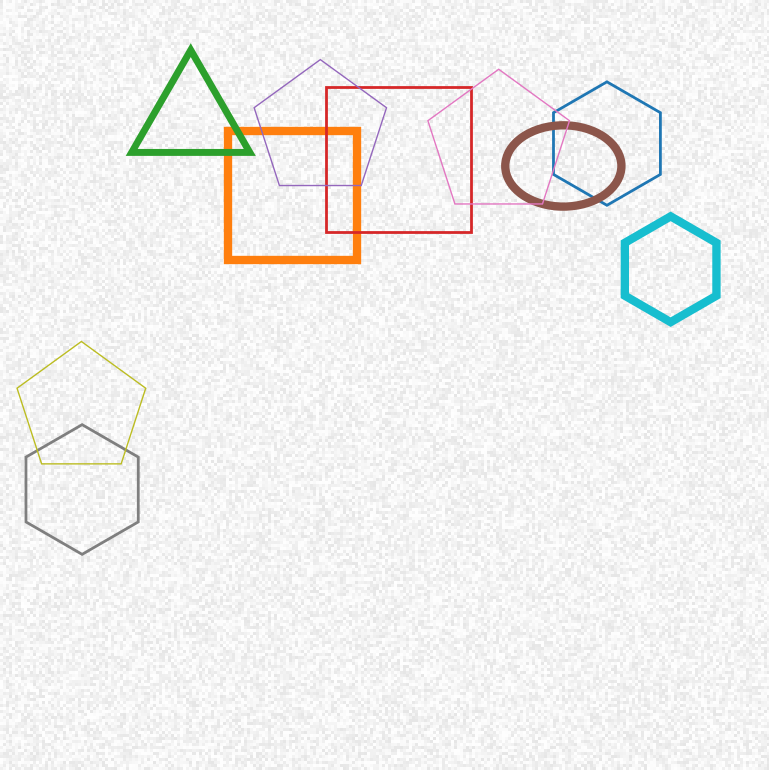[{"shape": "hexagon", "thickness": 1, "radius": 0.4, "center": [0.788, 0.814]}, {"shape": "square", "thickness": 3, "radius": 0.42, "center": [0.38, 0.746]}, {"shape": "triangle", "thickness": 2.5, "radius": 0.44, "center": [0.248, 0.846]}, {"shape": "square", "thickness": 1, "radius": 0.47, "center": [0.518, 0.792]}, {"shape": "pentagon", "thickness": 0.5, "radius": 0.45, "center": [0.416, 0.832]}, {"shape": "oval", "thickness": 3, "radius": 0.38, "center": [0.732, 0.784]}, {"shape": "pentagon", "thickness": 0.5, "radius": 0.48, "center": [0.648, 0.813]}, {"shape": "hexagon", "thickness": 1, "radius": 0.42, "center": [0.107, 0.364]}, {"shape": "pentagon", "thickness": 0.5, "radius": 0.44, "center": [0.106, 0.469]}, {"shape": "hexagon", "thickness": 3, "radius": 0.34, "center": [0.871, 0.65]}]